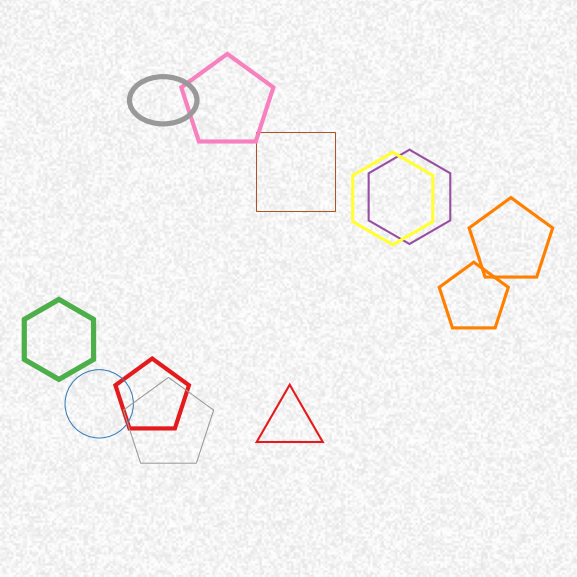[{"shape": "pentagon", "thickness": 2, "radius": 0.33, "center": [0.264, 0.311]}, {"shape": "triangle", "thickness": 1, "radius": 0.33, "center": [0.502, 0.267]}, {"shape": "circle", "thickness": 0.5, "radius": 0.3, "center": [0.172, 0.3]}, {"shape": "hexagon", "thickness": 2.5, "radius": 0.35, "center": [0.102, 0.411]}, {"shape": "hexagon", "thickness": 1, "radius": 0.41, "center": [0.709, 0.658]}, {"shape": "pentagon", "thickness": 1.5, "radius": 0.31, "center": [0.82, 0.482]}, {"shape": "pentagon", "thickness": 1.5, "radius": 0.38, "center": [0.885, 0.581]}, {"shape": "hexagon", "thickness": 1.5, "radius": 0.4, "center": [0.68, 0.655]}, {"shape": "square", "thickness": 0.5, "radius": 0.34, "center": [0.512, 0.702]}, {"shape": "pentagon", "thickness": 2, "radius": 0.42, "center": [0.394, 0.822]}, {"shape": "pentagon", "thickness": 0.5, "radius": 0.41, "center": [0.292, 0.264]}, {"shape": "oval", "thickness": 2.5, "radius": 0.29, "center": [0.283, 0.825]}]